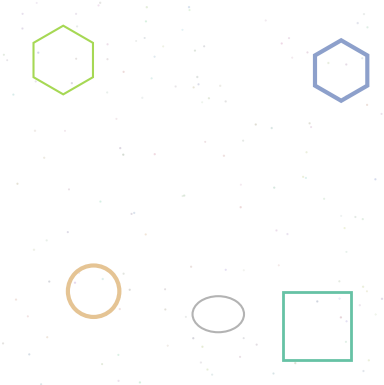[{"shape": "square", "thickness": 2, "radius": 0.44, "center": [0.823, 0.154]}, {"shape": "hexagon", "thickness": 3, "radius": 0.39, "center": [0.886, 0.817]}, {"shape": "hexagon", "thickness": 1.5, "radius": 0.45, "center": [0.164, 0.844]}, {"shape": "circle", "thickness": 3, "radius": 0.33, "center": [0.243, 0.244]}, {"shape": "oval", "thickness": 1.5, "radius": 0.33, "center": [0.567, 0.184]}]